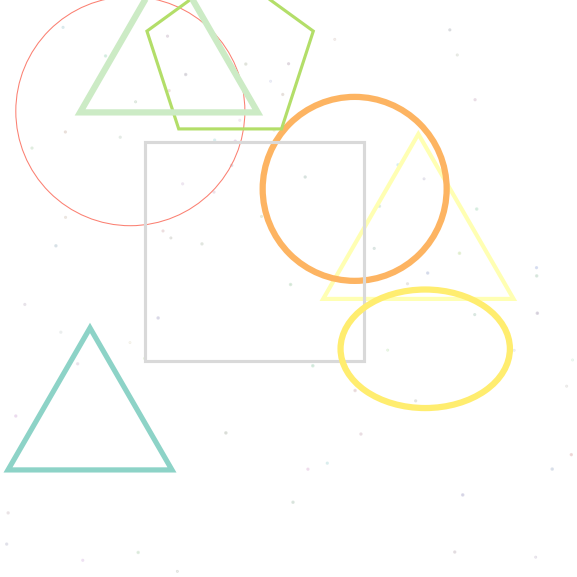[{"shape": "triangle", "thickness": 2.5, "radius": 0.82, "center": [0.156, 0.267]}, {"shape": "triangle", "thickness": 2, "radius": 0.95, "center": [0.724, 0.577]}, {"shape": "circle", "thickness": 0.5, "radius": 0.99, "center": [0.226, 0.807]}, {"shape": "circle", "thickness": 3, "radius": 0.8, "center": [0.614, 0.672]}, {"shape": "pentagon", "thickness": 1.5, "radius": 0.76, "center": [0.398, 0.898]}, {"shape": "square", "thickness": 1.5, "radius": 0.95, "center": [0.441, 0.564]}, {"shape": "triangle", "thickness": 3, "radius": 0.89, "center": [0.292, 0.893]}, {"shape": "oval", "thickness": 3, "radius": 0.73, "center": [0.736, 0.395]}]